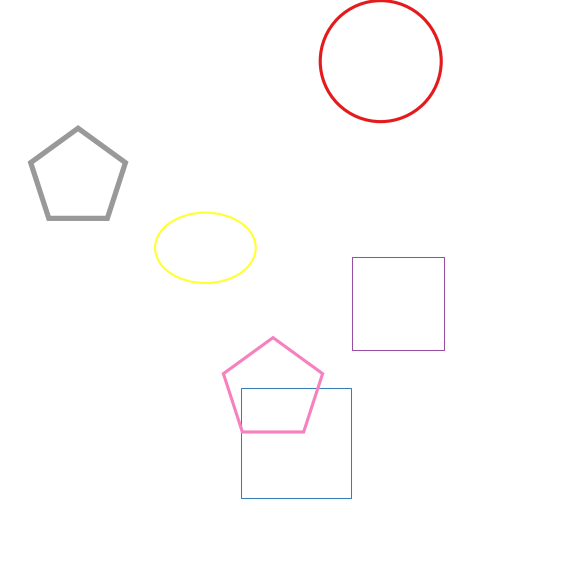[{"shape": "circle", "thickness": 1.5, "radius": 0.52, "center": [0.659, 0.893]}, {"shape": "square", "thickness": 0.5, "radius": 0.48, "center": [0.512, 0.232]}, {"shape": "square", "thickness": 0.5, "radius": 0.4, "center": [0.69, 0.473]}, {"shape": "oval", "thickness": 1, "radius": 0.44, "center": [0.356, 0.57]}, {"shape": "pentagon", "thickness": 1.5, "radius": 0.45, "center": [0.473, 0.324]}, {"shape": "pentagon", "thickness": 2.5, "radius": 0.43, "center": [0.135, 0.691]}]